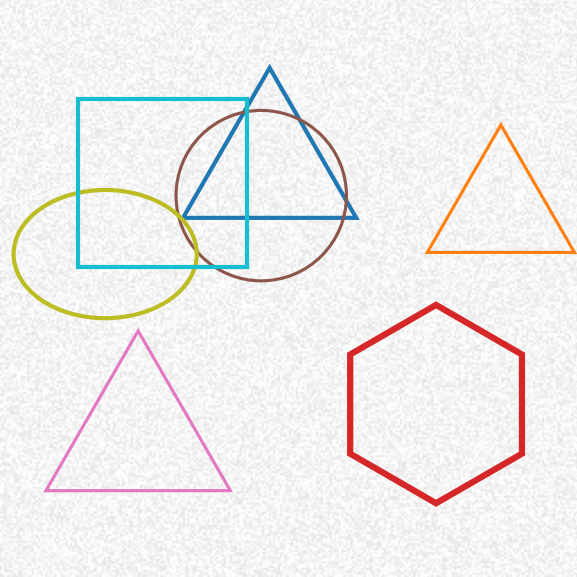[{"shape": "triangle", "thickness": 2, "radius": 0.87, "center": [0.467, 0.708]}, {"shape": "triangle", "thickness": 1.5, "radius": 0.74, "center": [0.867, 0.636]}, {"shape": "hexagon", "thickness": 3, "radius": 0.86, "center": [0.755, 0.299]}, {"shape": "circle", "thickness": 1.5, "radius": 0.74, "center": [0.452, 0.66]}, {"shape": "triangle", "thickness": 1.5, "radius": 0.92, "center": [0.239, 0.242]}, {"shape": "oval", "thickness": 2, "radius": 0.79, "center": [0.182, 0.559]}, {"shape": "square", "thickness": 2, "radius": 0.73, "center": [0.281, 0.682]}]